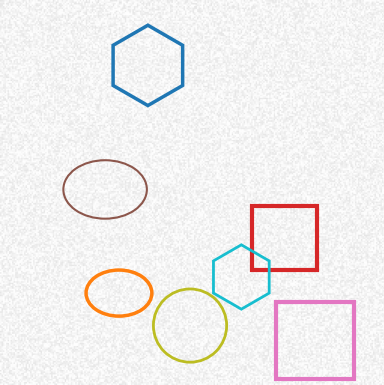[{"shape": "hexagon", "thickness": 2.5, "radius": 0.52, "center": [0.384, 0.83]}, {"shape": "oval", "thickness": 2.5, "radius": 0.43, "center": [0.309, 0.239]}, {"shape": "square", "thickness": 3, "radius": 0.42, "center": [0.739, 0.382]}, {"shape": "oval", "thickness": 1.5, "radius": 0.54, "center": [0.273, 0.508]}, {"shape": "square", "thickness": 3, "radius": 0.5, "center": [0.818, 0.116]}, {"shape": "circle", "thickness": 2, "radius": 0.48, "center": [0.494, 0.154]}, {"shape": "hexagon", "thickness": 2, "radius": 0.42, "center": [0.627, 0.281]}]